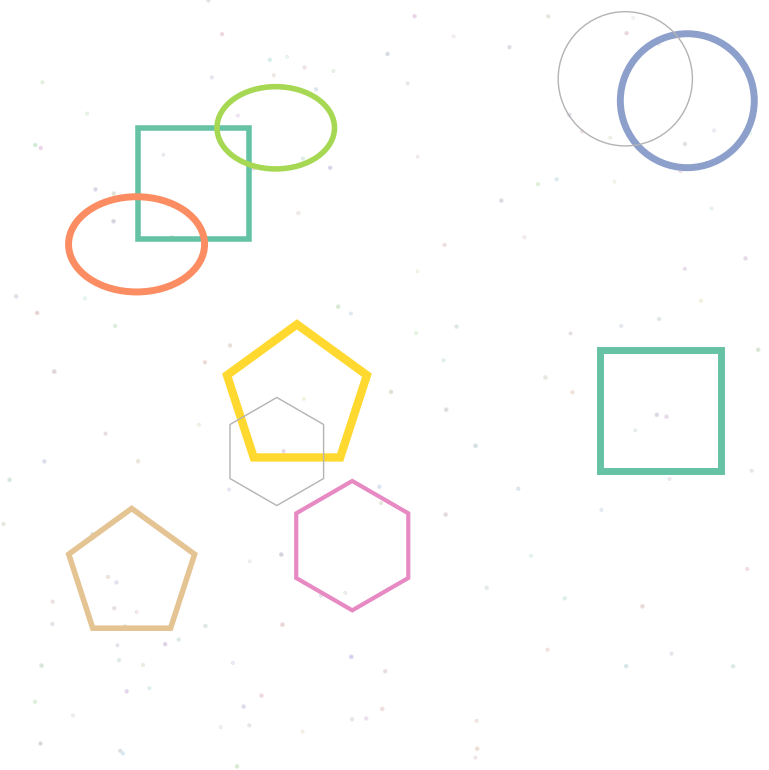[{"shape": "square", "thickness": 2.5, "radius": 0.39, "center": [0.857, 0.467]}, {"shape": "square", "thickness": 2, "radius": 0.36, "center": [0.251, 0.762]}, {"shape": "oval", "thickness": 2.5, "radius": 0.44, "center": [0.177, 0.683]}, {"shape": "circle", "thickness": 2.5, "radius": 0.43, "center": [0.893, 0.869]}, {"shape": "hexagon", "thickness": 1.5, "radius": 0.42, "center": [0.457, 0.291]}, {"shape": "oval", "thickness": 2, "radius": 0.38, "center": [0.358, 0.834]}, {"shape": "pentagon", "thickness": 3, "radius": 0.48, "center": [0.386, 0.483]}, {"shape": "pentagon", "thickness": 2, "radius": 0.43, "center": [0.171, 0.254]}, {"shape": "circle", "thickness": 0.5, "radius": 0.44, "center": [0.812, 0.898]}, {"shape": "hexagon", "thickness": 0.5, "radius": 0.35, "center": [0.359, 0.414]}]